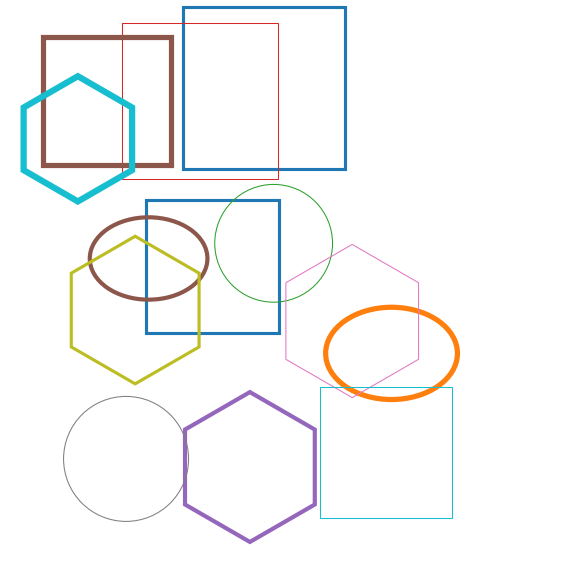[{"shape": "square", "thickness": 1.5, "radius": 0.7, "center": [0.457, 0.847]}, {"shape": "square", "thickness": 1.5, "radius": 0.58, "center": [0.368, 0.537]}, {"shape": "oval", "thickness": 2.5, "radius": 0.57, "center": [0.678, 0.387]}, {"shape": "circle", "thickness": 0.5, "radius": 0.51, "center": [0.474, 0.578]}, {"shape": "square", "thickness": 0.5, "radius": 0.67, "center": [0.346, 0.824]}, {"shape": "hexagon", "thickness": 2, "radius": 0.65, "center": [0.433, 0.19]}, {"shape": "square", "thickness": 2.5, "radius": 0.55, "center": [0.185, 0.824]}, {"shape": "oval", "thickness": 2, "radius": 0.51, "center": [0.257, 0.552]}, {"shape": "hexagon", "thickness": 0.5, "radius": 0.66, "center": [0.61, 0.443]}, {"shape": "circle", "thickness": 0.5, "radius": 0.54, "center": [0.218, 0.204]}, {"shape": "hexagon", "thickness": 1.5, "radius": 0.64, "center": [0.234, 0.462]}, {"shape": "square", "thickness": 0.5, "radius": 0.57, "center": [0.668, 0.216]}, {"shape": "hexagon", "thickness": 3, "radius": 0.54, "center": [0.135, 0.759]}]